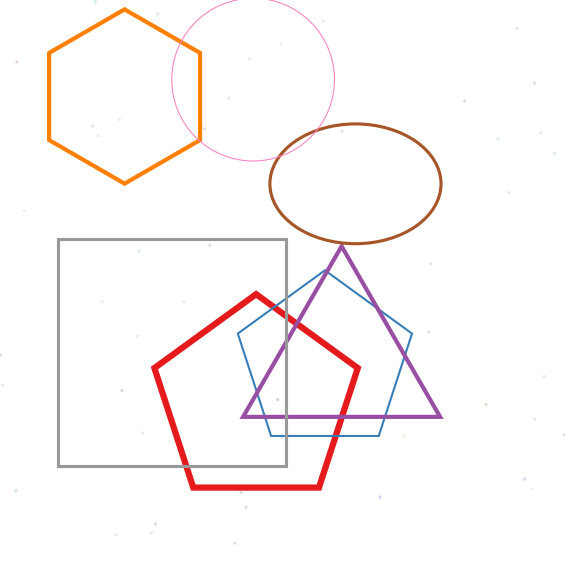[{"shape": "pentagon", "thickness": 3, "radius": 0.93, "center": [0.443, 0.305]}, {"shape": "pentagon", "thickness": 1, "radius": 0.79, "center": [0.563, 0.372]}, {"shape": "triangle", "thickness": 2, "radius": 0.98, "center": [0.591, 0.376]}, {"shape": "hexagon", "thickness": 2, "radius": 0.75, "center": [0.216, 0.832]}, {"shape": "oval", "thickness": 1.5, "radius": 0.74, "center": [0.616, 0.681]}, {"shape": "circle", "thickness": 0.5, "radius": 0.7, "center": [0.438, 0.861]}, {"shape": "square", "thickness": 1.5, "radius": 0.99, "center": [0.298, 0.389]}]